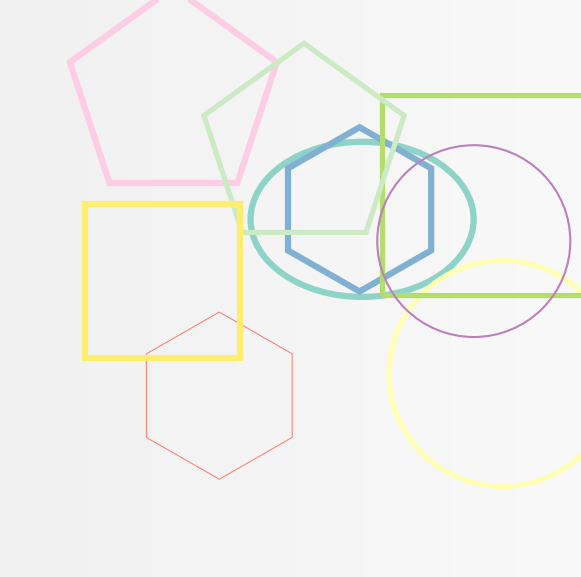[{"shape": "oval", "thickness": 3, "radius": 0.96, "center": [0.623, 0.619]}, {"shape": "circle", "thickness": 2.5, "radius": 0.98, "center": [0.865, 0.352]}, {"shape": "hexagon", "thickness": 0.5, "radius": 0.72, "center": [0.377, 0.314]}, {"shape": "hexagon", "thickness": 3, "radius": 0.71, "center": [0.619, 0.637]}, {"shape": "square", "thickness": 2.5, "radius": 0.86, "center": [0.83, 0.662]}, {"shape": "pentagon", "thickness": 3, "radius": 0.94, "center": [0.298, 0.834]}, {"shape": "circle", "thickness": 1, "radius": 0.83, "center": [0.815, 0.582]}, {"shape": "pentagon", "thickness": 2.5, "radius": 0.91, "center": [0.523, 0.743]}, {"shape": "square", "thickness": 3, "radius": 0.67, "center": [0.279, 0.513]}]